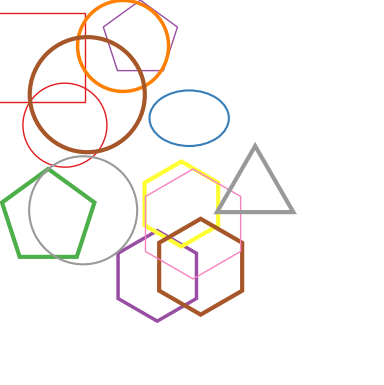[{"shape": "circle", "thickness": 1, "radius": 0.55, "center": [0.169, 0.675]}, {"shape": "square", "thickness": 1, "radius": 0.57, "center": [0.105, 0.851]}, {"shape": "oval", "thickness": 1.5, "radius": 0.52, "center": [0.491, 0.693]}, {"shape": "pentagon", "thickness": 3, "radius": 0.63, "center": [0.125, 0.435]}, {"shape": "hexagon", "thickness": 2.5, "radius": 0.59, "center": [0.408, 0.283]}, {"shape": "pentagon", "thickness": 1, "radius": 0.51, "center": [0.365, 0.898]}, {"shape": "circle", "thickness": 2.5, "radius": 0.59, "center": [0.32, 0.881]}, {"shape": "hexagon", "thickness": 3, "radius": 0.55, "center": [0.471, 0.47]}, {"shape": "circle", "thickness": 3, "radius": 0.75, "center": [0.227, 0.754]}, {"shape": "hexagon", "thickness": 3, "radius": 0.62, "center": [0.521, 0.307]}, {"shape": "hexagon", "thickness": 1, "radius": 0.71, "center": [0.501, 0.418]}, {"shape": "triangle", "thickness": 3, "radius": 0.57, "center": [0.663, 0.506]}, {"shape": "circle", "thickness": 1.5, "radius": 0.7, "center": [0.216, 0.454]}]